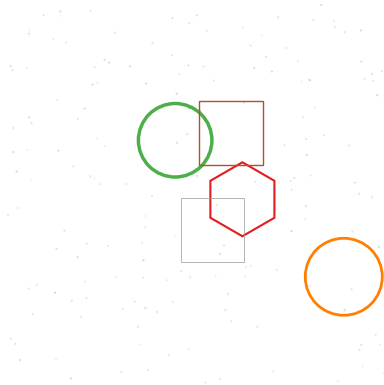[{"shape": "hexagon", "thickness": 1.5, "radius": 0.48, "center": [0.63, 0.482]}, {"shape": "circle", "thickness": 2.5, "radius": 0.48, "center": [0.455, 0.636]}, {"shape": "circle", "thickness": 2, "radius": 0.5, "center": [0.893, 0.281]}, {"shape": "square", "thickness": 1, "radius": 0.42, "center": [0.6, 0.654]}, {"shape": "square", "thickness": 0.5, "radius": 0.41, "center": [0.552, 0.403]}]